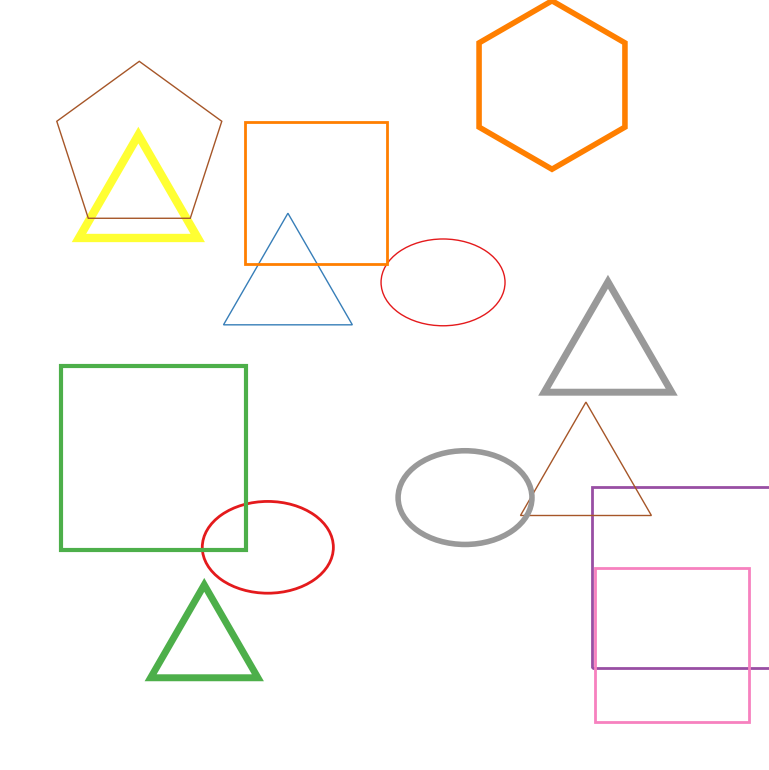[{"shape": "oval", "thickness": 1, "radius": 0.43, "center": [0.348, 0.289]}, {"shape": "oval", "thickness": 0.5, "radius": 0.4, "center": [0.575, 0.633]}, {"shape": "triangle", "thickness": 0.5, "radius": 0.48, "center": [0.374, 0.626]}, {"shape": "triangle", "thickness": 2.5, "radius": 0.4, "center": [0.265, 0.16]}, {"shape": "square", "thickness": 1.5, "radius": 0.6, "center": [0.199, 0.405]}, {"shape": "square", "thickness": 1, "radius": 0.59, "center": [0.887, 0.25]}, {"shape": "hexagon", "thickness": 2, "radius": 0.55, "center": [0.717, 0.89]}, {"shape": "square", "thickness": 1, "radius": 0.46, "center": [0.41, 0.75]}, {"shape": "triangle", "thickness": 3, "radius": 0.45, "center": [0.18, 0.735]}, {"shape": "pentagon", "thickness": 0.5, "radius": 0.56, "center": [0.181, 0.808]}, {"shape": "triangle", "thickness": 0.5, "radius": 0.49, "center": [0.761, 0.38]}, {"shape": "square", "thickness": 1, "radius": 0.5, "center": [0.872, 0.163]}, {"shape": "oval", "thickness": 2, "radius": 0.43, "center": [0.604, 0.354]}, {"shape": "triangle", "thickness": 2.5, "radius": 0.48, "center": [0.79, 0.538]}]